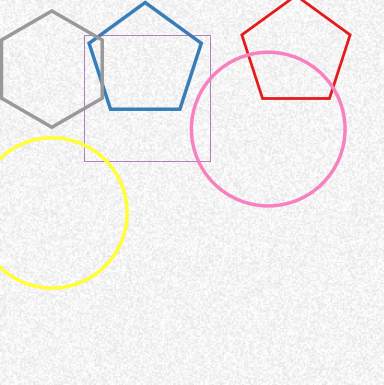[{"shape": "pentagon", "thickness": 2, "radius": 0.74, "center": [0.769, 0.864]}, {"shape": "pentagon", "thickness": 2.5, "radius": 0.77, "center": [0.377, 0.84]}, {"shape": "square", "thickness": 0.5, "radius": 0.82, "center": [0.382, 0.745]}, {"shape": "circle", "thickness": 2.5, "radius": 0.98, "center": [0.135, 0.447]}, {"shape": "circle", "thickness": 2.5, "radius": 1.0, "center": [0.697, 0.665]}, {"shape": "hexagon", "thickness": 2.5, "radius": 0.76, "center": [0.135, 0.821]}]